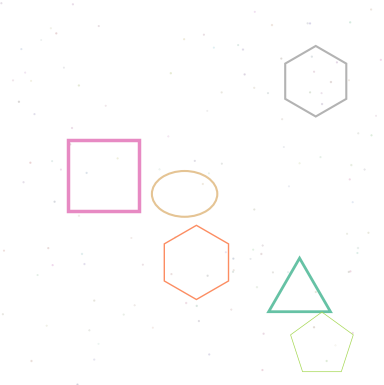[{"shape": "triangle", "thickness": 2, "radius": 0.46, "center": [0.778, 0.237]}, {"shape": "hexagon", "thickness": 1, "radius": 0.48, "center": [0.51, 0.318]}, {"shape": "square", "thickness": 2.5, "radius": 0.46, "center": [0.269, 0.543]}, {"shape": "pentagon", "thickness": 0.5, "radius": 0.43, "center": [0.836, 0.104]}, {"shape": "oval", "thickness": 1.5, "radius": 0.42, "center": [0.479, 0.496]}, {"shape": "hexagon", "thickness": 1.5, "radius": 0.46, "center": [0.82, 0.789]}]